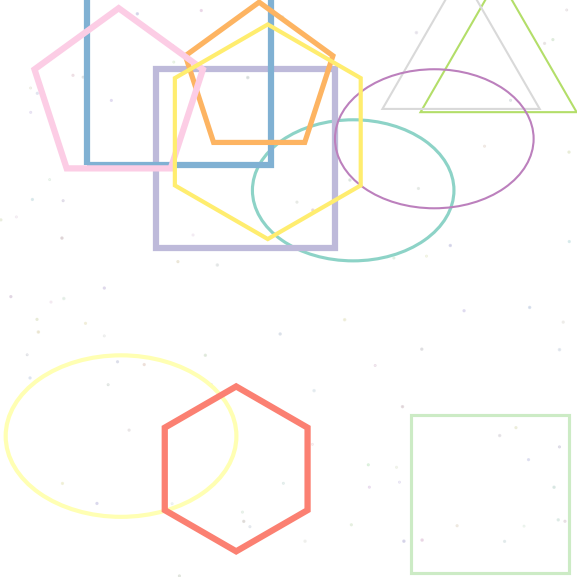[{"shape": "oval", "thickness": 1.5, "radius": 0.87, "center": [0.612, 0.67]}, {"shape": "oval", "thickness": 2, "radius": 1.0, "center": [0.21, 0.244]}, {"shape": "square", "thickness": 3, "radius": 0.78, "center": [0.425, 0.725]}, {"shape": "hexagon", "thickness": 3, "radius": 0.71, "center": [0.409, 0.187]}, {"shape": "square", "thickness": 3, "radius": 0.8, "center": [0.31, 0.874]}, {"shape": "pentagon", "thickness": 2.5, "radius": 0.67, "center": [0.449, 0.861]}, {"shape": "triangle", "thickness": 1, "radius": 0.78, "center": [0.863, 0.883]}, {"shape": "pentagon", "thickness": 3, "radius": 0.77, "center": [0.206, 0.832]}, {"shape": "triangle", "thickness": 1, "radius": 0.79, "center": [0.798, 0.889]}, {"shape": "oval", "thickness": 1, "radius": 0.86, "center": [0.752, 0.759]}, {"shape": "square", "thickness": 1.5, "radius": 0.68, "center": [0.848, 0.144]}, {"shape": "hexagon", "thickness": 2, "radius": 0.93, "center": [0.464, 0.771]}]